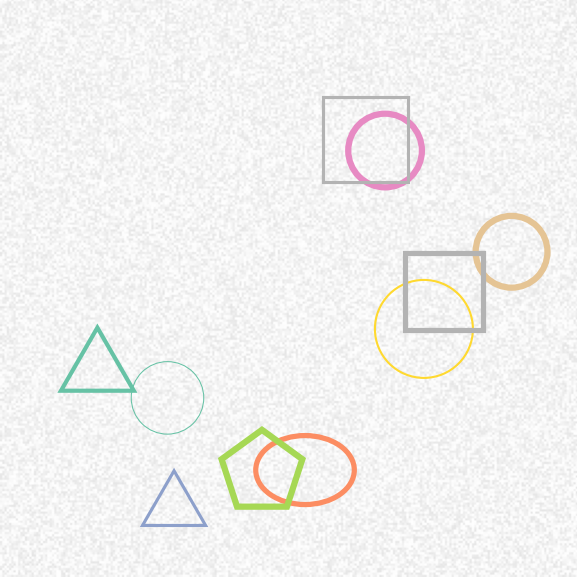[{"shape": "triangle", "thickness": 2, "radius": 0.36, "center": [0.169, 0.359]}, {"shape": "circle", "thickness": 0.5, "radius": 0.31, "center": [0.29, 0.31]}, {"shape": "oval", "thickness": 2.5, "radius": 0.43, "center": [0.528, 0.185]}, {"shape": "triangle", "thickness": 1.5, "radius": 0.32, "center": [0.301, 0.121]}, {"shape": "circle", "thickness": 3, "radius": 0.32, "center": [0.667, 0.739]}, {"shape": "pentagon", "thickness": 3, "radius": 0.37, "center": [0.454, 0.181]}, {"shape": "circle", "thickness": 1, "radius": 0.42, "center": [0.734, 0.43]}, {"shape": "circle", "thickness": 3, "radius": 0.31, "center": [0.886, 0.563]}, {"shape": "square", "thickness": 1.5, "radius": 0.37, "center": [0.633, 0.758]}, {"shape": "square", "thickness": 2.5, "radius": 0.34, "center": [0.769, 0.494]}]